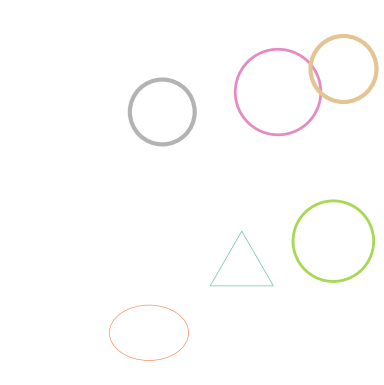[{"shape": "triangle", "thickness": 0.5, "radius": 0.47, "center": [0.628, 0.305]}, {"shape": "oval", "thickness": 0.5, "radius": 0.51, "center": [0.387, 0.136]}, {"shape": "circle", "thickness": 2, "radius": 0.56, "center": [0.722, 0.761]}, {"shape": "circle", "thickness": 2, "radius": 0.52, "center": [0.866, 0.374]}, {"shape": "circle", "thickness": 3, "radius": 0.43, "center": [0.892, 0.821]}, {"shape": "circle", "thickness": 3, "radius": 0.42, "center": [0.421, 0.709]}]